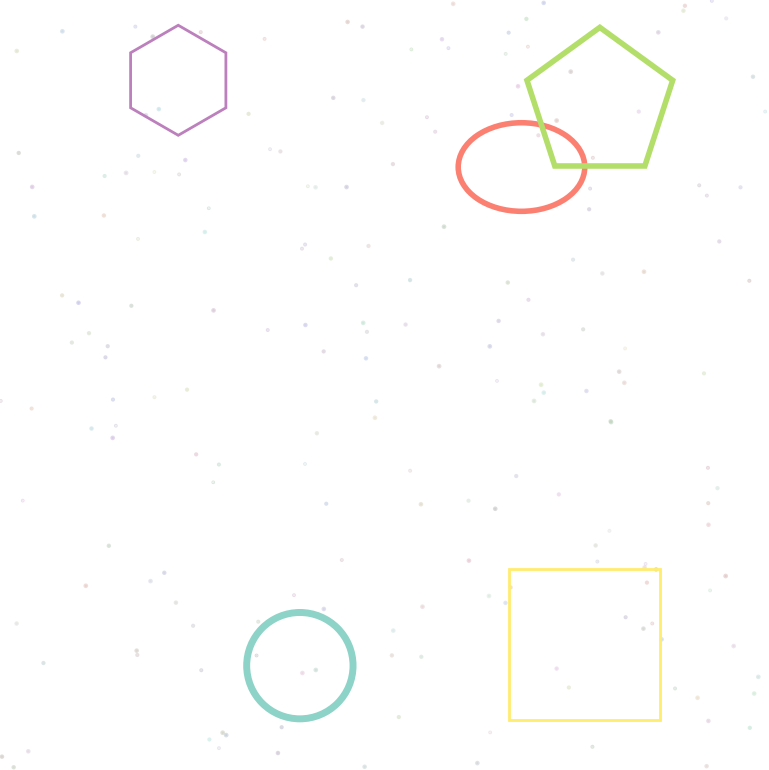[{"shape": "circle", "thickness": 2.5, "radius": 0.35, "center": [0.389, 0.136]}, {"shape": "oval", "thickness": 2, "radius": 0.41, "center": [0.677, 0.783]}, {"shape": "pentagon", "thickness": 2, "radius": 0.5, "center": [0.779, 0.865]}, {"shape": "hexagon", "thickness": 1, "radius": 0.36, "center": [0.231, 0.896]}, {"shape": "square", "thickness": 1, "radius": 0.49, "center": [0.759, 0.163]}]